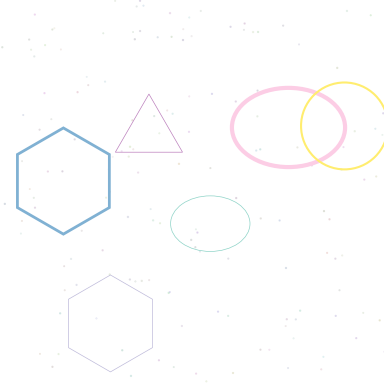[{"shape": "oval", "thickness": 0.5, "radius": 0.52, "center": [0.546, 0.419]}, {"shape": "hexagon", "thickness": 0.5, "radius": 0.63, "center": [0.287, 0.16]}, {"shape": "hexagon", "thickness": 2, "radius": 0.69, "center": [0.165, 0.53]}, {"shape": "oval", "thickness": 3, "radius": 0.73, "center": [0.749, 0.669]}, {"shape": "triangle", "thickness": 0.5, "radius": 0.5, "center": [0.387, 0.655]}, {"shape": "circle", "thickness": 1.5, "radius": 0.56, "center": [0.895, 0.673]}]